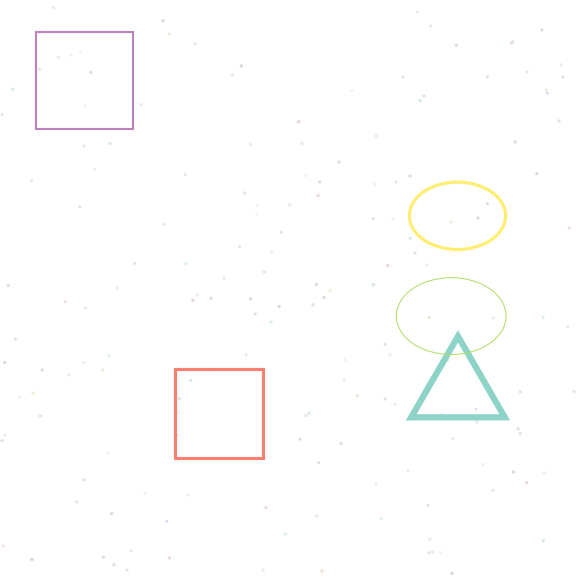[{"shape": "triangle", "thickness": 3, "radius": 0.47, "center": [0.793, 0.323]}, {"shape": "square", "thickness": 1.5, "radius": 0.38, "center": [0.379, 0.283]}, {"shape": "oval", "thickness": 0.5, "radius": 0.47, "center": [0.781, 0.452]}, {"shape": "square", "thickness": 1, "radius": 0.42, "center": [0.146, 0.86]}, {"shape": "oval", "thickness": 1.5, "radius": 0.42, "center": [0.792, 0.625]}]